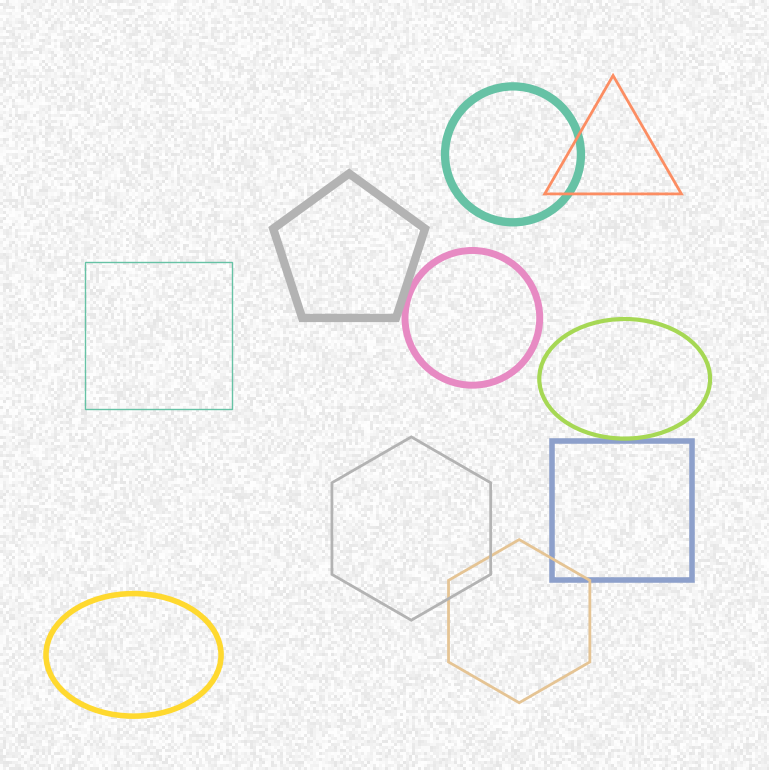[{"shape": "square", "thickness": 0.5, "radius": 0.48, "center": [0.206, 0.565]}, {"shape": "circle", "thickness": 3, "radius": 0.44, "center": [0.666, 0.8]}, {"shape": "triangle", "thickness": 1, "radius": 0.51, "center": [0.796, 0.799]}, {"shape": "square", "thickness": 2, "radius": 0.45, "center": [0.808, 0.337]}, {"shape": "circle", "thickness": 2.5, "radius": 0.44, "center": [0.613, 0.587]}, {"shape": "oval", "thickness": 1.5, "radius": 0.55, "center": [0.811, 0.508]}, {"shape": "oval", "thickness": 2, "radius": 0.57, "center": [0.173, 0.15]}, {"shape": "hexagon", "thickness": 1, "radius": 0.53, "center": [0.674, 0.193]}, {"shape": "hexagon", "thickness": 1, "radius": 0.6, "center": [0.534, 0.314]}, {"shape": "pentagon", "thickness": 3, "radius": 0.52, "center": [0.453, 0.671]}]